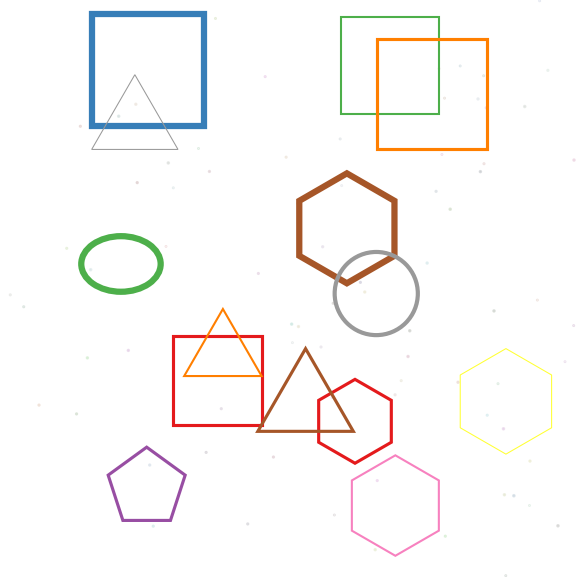[{"shape": "hexagon", "thickness": 1.5, "radius": 0.36, "center": [0.615, 0.27]}, {"shape": "square", "thickness": 1.5, "radius": 0.39, "center": [0.376, 0.34]}, {"shape": "square", "thickness": 3, "radius": 0.49, "center": [0.256, 0.879]}, {"shape": "square", "thickness": 1, "radius": 0.42, "center": [0.675, 0.886]}, {"shape": "oval", "thickness": 3, "radius": 0.34, "center": [0.209, 0.542]}, {"shape": "pentagon", "thickness": 1.5, "radius": 0.35, "center": [0.254, 0.155]}, {"shape": "triangle", "thickness": 1, "radius": 0.39, "center": [0.386, 0.387]}, {"shape": "square", "thickness": 1.5, "radius": 0.48, "center": [0.748, 0.836]}, {"shape": "hexagon", "thickness": 0.5, "radius": 0.46, "center": [0.876, 0.304]}, {"shape": "hexagon", "thickness": 3, "radius": 0.48, "center": [0.601, 0.604]}, {"shape": "triangle", "thickness": 1.5, "radius": 0.48, "center": [0.529, 0.3]}, {"shape": "hexagon", "thickness": 1, "radius": 0.43, "center": [0.685, 0.124]}, {"shape": "triangle", "thickness": 0.5, "radius": 0.43, "center": [0.233, 0.784]}, {"shape": "circle", "thickness": 2, "radius": 0.36, "center": [0.652, 0.491]}]